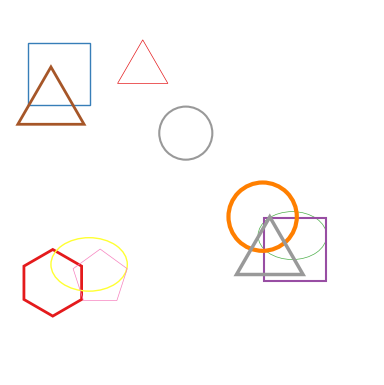[{"shape": "hexagon", "thickness": 2, "radius": 0.43, "center": [0.137, 0.265]}, {"shape": "triangle", "thickness": 0.5, "radius": 0.38, "center": [0.371, 0.821]}, {"shape": "square", "thickness": 1, "radius": 0.4, "center": [0.154, 0.807]}, {"shape": "oval", "thickness": 0.5, "radius": 0.44, "center": [0.759, 0.388]}, {"shape": "square", "thickness": 1.5, "radius": 0.41, "center": [0.766, 0.352]}, {"shape": "circle", "thickness": 3, "radius": 0.44, "center": [0.682, 0.437]}, {"shape": "oval", "thickness": 1, "radius": 0.5, "center": [0.231, 0.313]}, {"shape": "triangle", "thickness": 2, "radius": 0.5, "center": [0.132, 0.727]}, {"shape": "pentagon", "thickness": 0.5, "radius": 0.37, "center": [0.26, 0.279]}, {"shape": "triangle", "thickness": 2.5, "radius": 0.5, "center": [0.701, 0.337]}, {"shape": "circle", "thickness": 1.5, "radius": 0.34, "center": [0.483, 0.654]}]